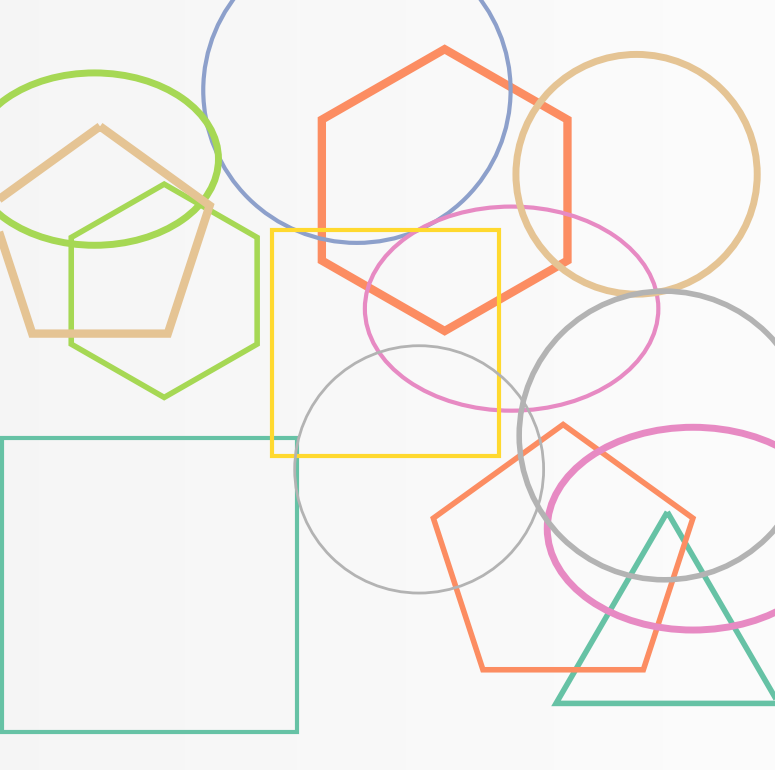[{"shape": "triangle", "thickness": 2, "radius": 0.83, "center": [0.861, 0.169]}, {"shape": "square", "thickness": 1.5, "radius": 0.95, "center": [0.193, 0.24]}, {"shape": "hexagon", "thickness": 3, "radius": 0.91, "center": [0.574, 0.753]}, {"shape": "pentagon", "thickness": 2, "radius": 0.88, "center": [0.727, 0.273]}, {"shape": "circle", "thickness": 1.5, "radius": 0.99, "center": [0.461, 0.883]}, {"shape": "oval", "thickness": 2.5, "radius": 0.94, "center": [0.894, 0.313]}, {"shape": "oval", "thickness": 1.5, "radius": 0.95, "center": [0.66, 0.599]}, {"shape": "oval", "thickness": 2.5, "radius": 0.8, "center": [0.122, 0.793]}, {"shape": "hexagon", "thickness": 2, "radius": 0.69, "center": [0.212, 0.622]}, {"shape": "square", "thickness": 1.5, "radius": 0.73, "center": [0.498, 0.555]}, {"shape": "circle", "thickness": 2.5, "radius": 0.78, "center": [0.821, 0.774]}, {"shape": "pentagon", "thickness": 3, "radius": 0.74, "center": [0.129, 0.687]}, {"shape": "circle", "thickness": 2, "radius": 0.94, "center": [0.857, 0.434]}, {"shape": "circle", "thickness": 1, "radius": 0.8, "center": [0.541, 0.39]}]